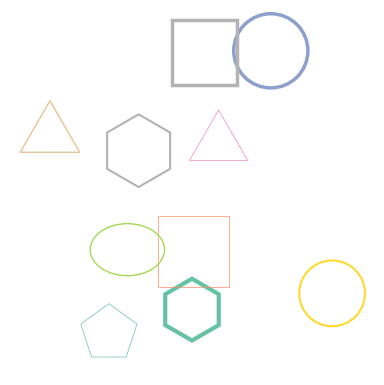[{"shape": "hexagon", "thickness": 3, "radius": 0.4, "center": [0.499, 0.196]}, {"shape": "pentagon", "thickness": 0.5, "radius": 0.38, "center": [0.283, 0.135]}, {"shape": "square", "thickness": 0.5, "radius": 0.46, "center": [0.504, 0.346]}, {"shape": "circle", "thickness": 2.5, "radius": 0.48, "center": [0.703, 0.868]}, {"shape": "triangle", "thickness": 0.5, "radius": 0.44, "center": [0.568, 0.627]}, {"shape": "oval", "thickness": 1, "radius": 0.48, "center": [0.331, 0.351]}, {"shape": "circle", "thickness": 1.5, "radius": 0.43, "center": [0.863, 0.238]}, {"shape": "triangle", "thickness": 1, "radius": 0.45, "center": [0.13, 0.649]}, {"shape": "hexagon", "thickness": 1.5, "radius": 0.47, "center": [0.36, 0.609]}, {"shape": "square", "thickness": 2.5, "radius": 0.42, "center": [0.531, 0.864]}]